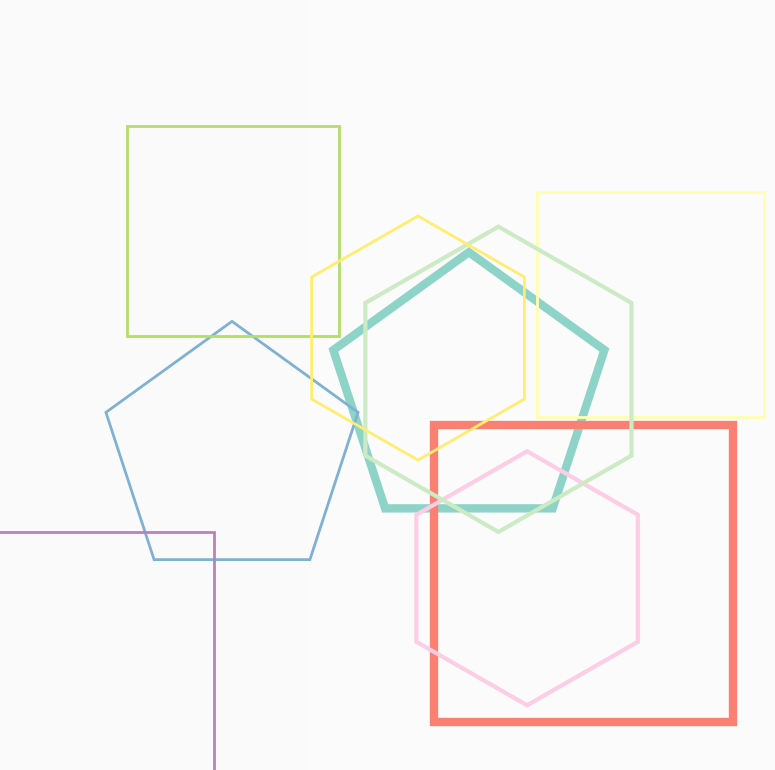[{"shape": "pentagon", "thickness": 3, "radius": 0.92, "center": [0.605, 0.489]}, {"shape": "square", "thickness": 1, "radius": 0.73, "center": [0.84, 0.605]}, {"shape": "square", "thickness": 3, "radius": 0.97, "center": [0.753, 0.255]}, {"shape": "pentagon", "thickness": 1, "radius": 0.86, "center": [0.299, 0.412]}, {"shape": "square", "thickness": 1, "radius": 0.68, "center": [0.3, 0.699]}, {"shape": "hexagon", "thickness": 1.5, "radius": 0.82, "center": [0.68, 0.249]}, {"shape": "square", "thickness": 1, "radius": 0.84, "center": [0.108, 0.141]}, {"shape": "hexagon", "thickness": 1.5, "radius": 0.99, "center": [0.643, 0.507]}, {"shape": "hexagon", "thickness": 1, "radius": 0.79, "center": [0.539, 0.561]}]